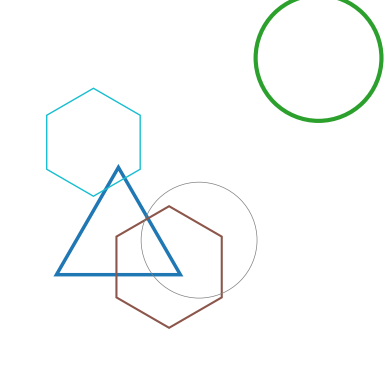[{"shape": "triangle", "thickness": 2.5, "radius": 0.93, "center": [0.308, 0.379]}, {"shape": "circle", "thickness": 3, "radius": 0.82, "center": [0.827, 0.849]}, {"shape": "hexagon", "thickness": 1.5, "radius": 0.79, "center": [0.439, 0.306]}, {"shape": "circle", "thickness": 0.5, "radius": 0.75, "center": [0.517, 0.376]}, {"shape": "hexagon", "thickness": 1, "radius": 0.7, "center": [0.243, 0.631]}]